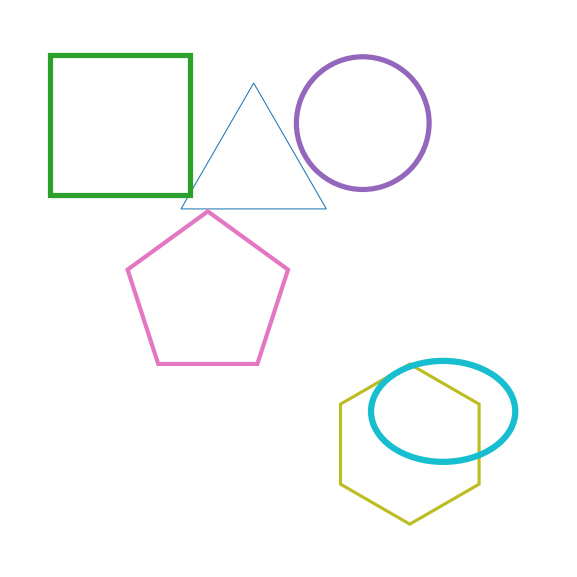[{"shape": "triangle", "thickness": 0.5, "radius": 0.73, "center": [0.439, 0.71]}, {"shape": "square", "thickness": 2.5, "radius": 0.61, "center": [0.208, 0.782]}, {"shape": "circle", "thickness": 2.5, "radius": 0.57, "center": [0.628, 0.786]}, {"shape": "pentagon", "thickness": 2, "radius": 0.73, "center": [0.36, 0.487]}, {"shape": "hexagon", "thickness": 1.5, "radius": 0.69, "center": [0.71, 0.23]}, {"shape": "oval", "thickness": 3, "radius": 0.62, "center": [0.767, 0.287]}]